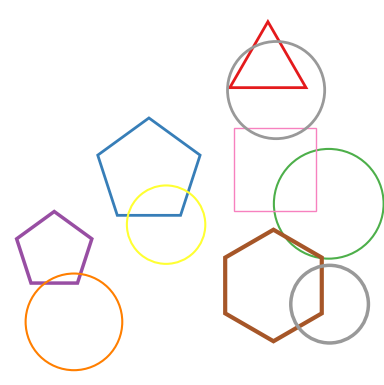[{"shape": "triangle", "thickness": 2, "radius": 0.57, "center": [0.696, 0.829]}, {"shape": "pentagon", "thickness": 2, "radius": 0.7, "center": [0.387, 0.554]}, {"shape": "circle", "thickness": 1.5, "radius": 0.71, "center": [0.854, 0.471]}, {"shape": "pentagon", "thickness": 2.5, "radius": 0.51, "center": [0.141, 0.348]}, {"shape": "circle", "thickness": 1.5, "radius": 0.63, "center": [0.192, 0.164]}, {"shape": "circle", "thickness": 1.5, "radius": 0.51, "center": [0.431, 0.416]}, {"shape": "hexagon", "thickness": 3, "radius": 0.72, "center": [0.71, 0.258]}, {"shape": "square", "thickness": 1, "radius": 0.54, "center": [0.714, 0.56]}, {"shape": "circle", "thickness": 2, "radius": 0.63, "center": [0.717, 0.766]}, {"shape": "circle", "thickness": 2.5, "radius": 0.5, "center": [0.856, 0.21]}]